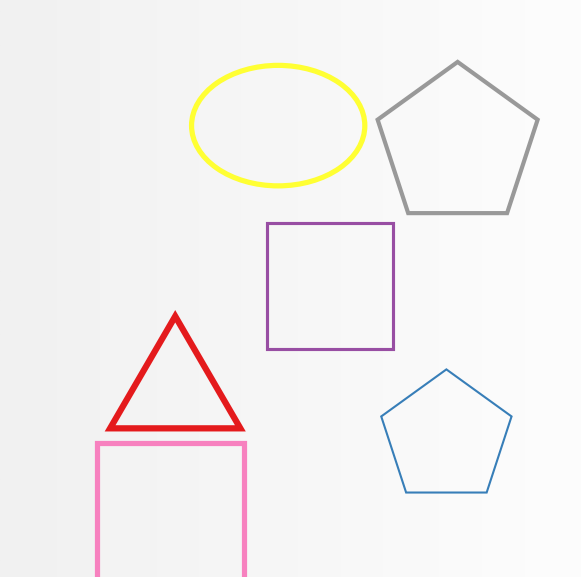[{"shape": "triangle", "thickness": 3, "radius": 0.65, "center": [0.301, 0.322]}, {"shape": "pentagon", "thickness": 1, "radius": 0.59, "center": [0.768, 0.242]}, {"shape": "square", "thickness": 1.5, "radius": 0.54, "center": [0.568, 0.504]}, {"shape": "oval", "thickness": 2.5, "radius": 0.75, "center": [0.479, 0.782]}, {"shape": "square", "thickness": 2.5, "radius": 0.63, "center": [0.293, 0.105]}, {"shape": "pentagon", "thickness": 2, "radius": 0.72, "center": [0.787, 0.747]}]